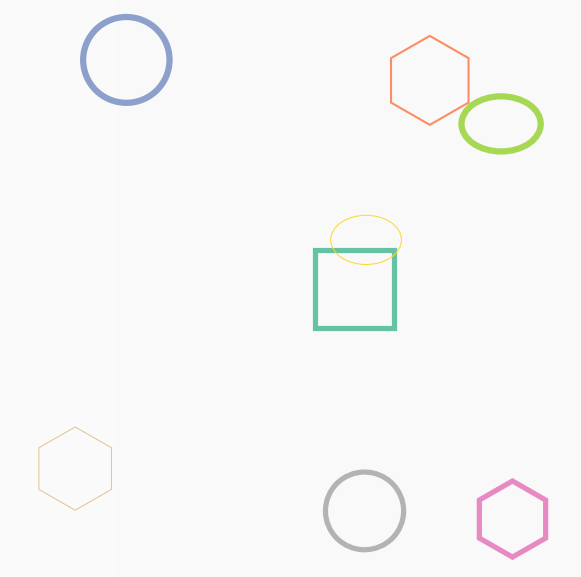[{"shape": "square", "thickness": 2.5, "radius": 0.34, "center": [0.61, 0.499]}, {"shape": "hexagon", "thickness": 1, "radius": 0.38, "center": [0.739, 0.86]}, {"shape": "circle", "thickness": 3, "radius": 0.37, "center": [0.217, 0.895]}, {"shape": "hexagon", "thickness": 2.5, "radius": 0.33, "center": [0.882, 0.1]}, {"shape": "oval", "thickness": 3, "radius": 0.34, "center": [0.862, 0.785]}, {"shape": "oval", "thickness": 0.5, "radius": 0.3, "center": [0.63, 0.584]}, {"shape": "hexagon", "thickness": 0.5, "radius": 0.36, "center": [0.129, 0.188]}, {"shape": "circle", "thickness": 2.5, "radius": 0.34, "center": [0.627, 0.114]}]